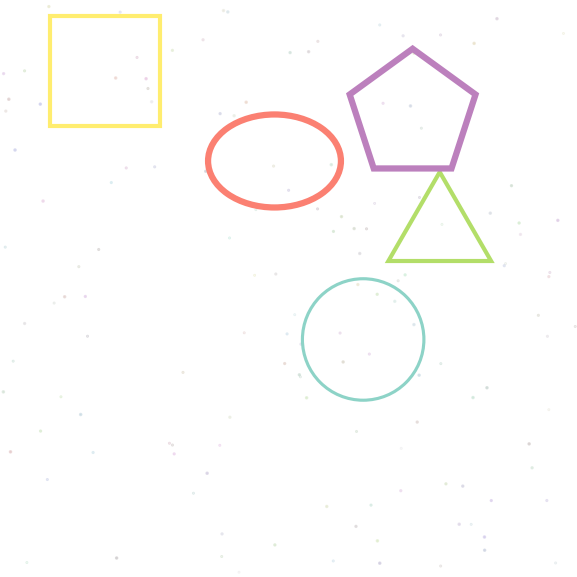[{"shape": "circle", "thickness": 1.5, "radius": 0.53, "center": [0.629, 0.411]}, {"shape": "oval", "thickness": 3, "radius": 0.58, "center": [0.475, 0.72]}, {"shape": "triangle", "thickness": 2, "radius": 0.51, "center": [0.761, 0.599]}, {"shape": "pentagon", "thickness": 3, "radius": 0.57, "center": [0.714, 0.8]}, {"shape": "square", "thickness": 2, "radius": 0.48, "center": [0.182, 0.877]}]